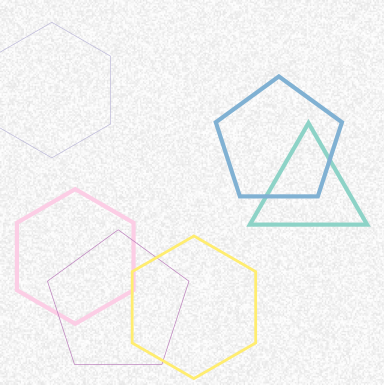[{"shape": "triangle", "thickness": 3, "radius": 0.88, "center": [0.801, 0.504]}, {"shape": "hexagon", "thickness": 0.5, "radius": 0.88, "center": [0.135, 0.766]}, {"shape": "pentagon", "thickness": 3, "radius": 0.86, "center": [0.724, 0.629]}, {"shape": "hexagon", "thickness": 3, "radius": 0.87, "center": [0.195, 0.334]}, {"shape": "pentagon", "thickness": 0.5, "radius": 0.97, "center": [0.307, 0.21]}, {"shape": "hexagon", "thickness": 2, "radius": 0.93, "center": [0.504, 0.202]}]